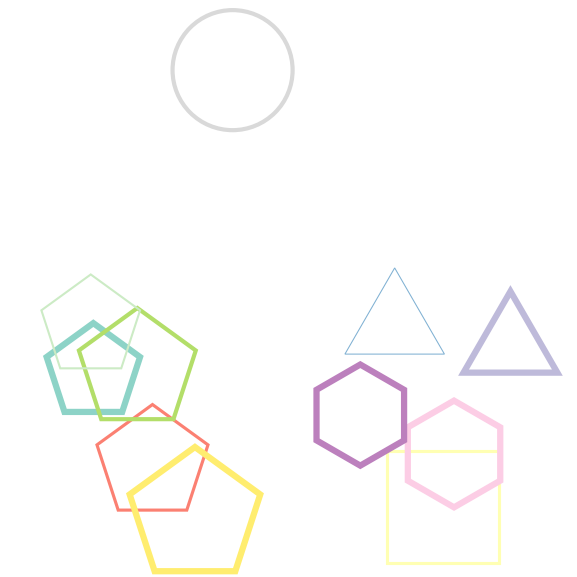[{"shape": "pentagon", "thickness": 3, "radius": 0.43, "center": [0.162, 0.355]}, {"shape": "square", "thickness": 1.5, "radius": 0.48, "center": [0.767, 0.121]}, {"shape": "triangle", "thickness": 3, "radius": 0.47, "center": [0.884, 0.401]}, {"shape": "pentagon", "thickness": 1.5, "radius": 0.51, "center": [0.264, 0.198]}, {"shape": "triangle", "thickness": 0.5, "radius": 0.5, "center": [0.683, 0.436]}, {"shape": "pentagon", "thickness": 2, "radius": 0.53, "center": [0.238, 0.359]}, {"shape": "hexagon", "thickness": 3, "radius": 0.46, "center": [0.786, 0.213]}, {"shape": "circle", "thickness": 2, "radius": 0.52, "center": [0.403, 0.878]}, {"shape": "hexagon", "thickness": 3, "radius": 0.44, "center": [0.624, 0.28]}, {"shape": "pentagon", "thickness": 1, "radius": 0.45, "center": [0.157, 0.434]}, {"shape": "pentagon", "thickness": 3, "radius": 0.59, "center": [0.338, 0.106]}]